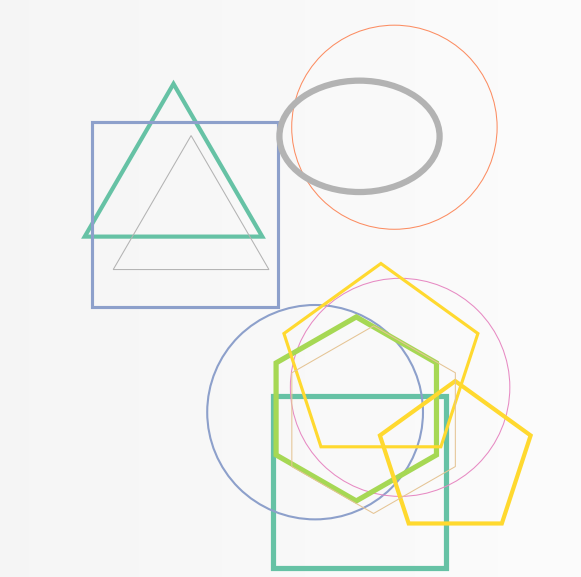[{"shape": "square", "thickness": 2.5, "radius": 0.74, "center": [0.619, 0.165]}, {"shape": "triangle", "thickness": 2, "radius": 0.88, "center": [0.298, 0.678]}, {"shape": "circle", "thickness": 0.5, "radius": 0.88, "center": [0.679, 0.779]}, {"shape": "square", "thickness": 1.5, "radius": 0.8, "center": [0.318, 0.627]}, {"shape": "circle", "thickness": 1, "radius": 0.93, "center": [0.542, 0.285]}, {"shape": "circle", "thickness": 0.5, "radius": 0.94, "center": [0.688, 0.328]}, {"shape": "hexagon", "thickness": 2.5, "radius": 0.8, "center": [0.613, 0.291]}, {"shape": "pentagon", "thickness": 1.5, "radius": 0.88, "center": [0.655, 0.367]}, {"shape": "pentagon", "thickness": 2, "radius": 0.68, "center": [0.783, 0.203]}, {"shape": "hexagon", "thickness": 0.5, "radius": 0.81, "center": [0.643, 0.272]}, {"shape": "triangle", "thickness": 0.5, "radius": 0.77, "center": [0.329, 0.61]}, {"shape": "oval", "thickness": 3, "radius": 0.69, "center": [0.619, 0.763]}]